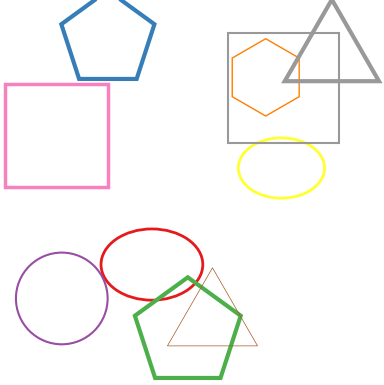[{"shape": "oval", "thickness": 2, "radius": 0.66, "center": [0.395, 0.313]}, {"shape": "pentagon", "thickness": 3, "radius": 0.64, "center": [0.28, 0.898]}, {"shape": "pentagon", "thickness": 3, "radius": 0.72, "center": [0.488, 0.135]}, {"shape": "circle", "thickness": 1.5, "radius": 0.6, "center": [0.16, 0.225]}, {"shape": "hexagon", "thickness": 1, "radius": 0.5, "center": [0.69, 0.799]}, {"shape": "oval", "thickness": 2, "radius": 0.56, "center": [0.731, 0.564]}, {"shape": "triangle", "thickness": 0.5, "radius": 0.68, "center": [0.552, 0.169]}, {"shape": "square", "thickness": 2.5, "radius": 0.67, "center": [0.146, 0.648]}, {"shape": "triangle", "thickness": 3, "radius": 0.71, "center": [0.862, 0.86]}, {"shape": "square", "thickness": 1.5, "radius": 0.72, "center": [0.737, 0.772]}]